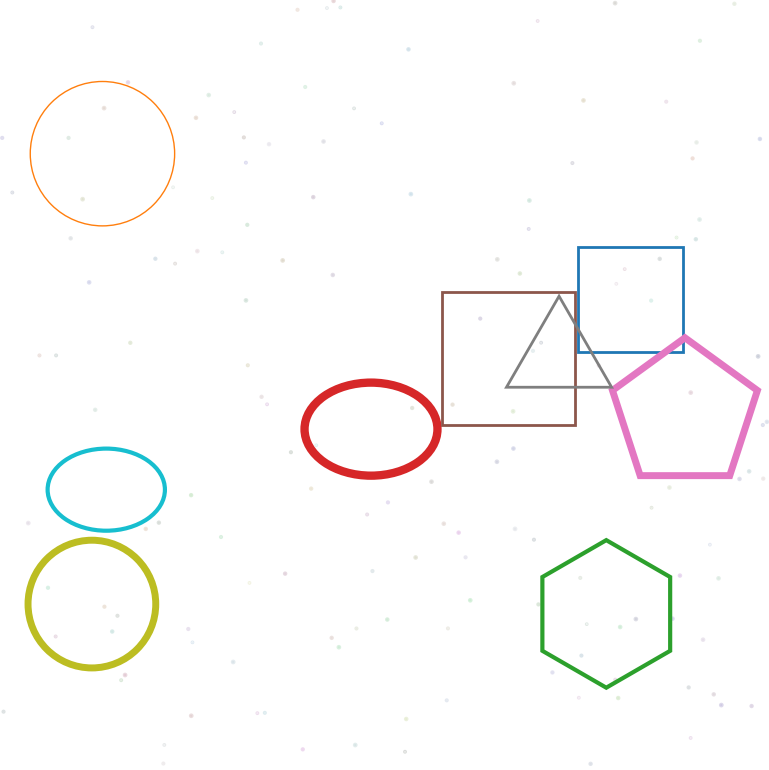[{"shape": "square", "thickness": 1, "radius": 0.34, "center": [0.819, 0.612]}, {"shape": "circle", "thickness": 0.5, "radius": 0.47, "center": [0.133, 0.8]}, {"shape": "hexagon", "thickness": 1.5, "radius": 0.48, "center": [0.787, 0.203]}, {"shape": "oval", "thickness": 3, "radius": 0.43, "center": [0.482, 0.443]}, {"shape": "square", "thickness": 1, "radius": 0.43, "center": [0.66, 0.534]}, {"shape": "pentagon", "thickness": 2.5, "radius": 0.49, "center": [0.89, 0.462]}, {"shape": "triangle", "thickness": 1, "radius": 0.39, "center": [0.726, 0.537]}, {"shape": "circle", "thickness": 2.5, "radius": 0.41, "center": [0.119, 0.215]}, {"shape": "oval", "thickness": 1.5, "radius": 0.38, "center": [0.138, 0.364]}]